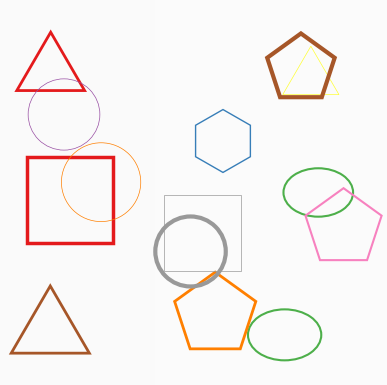[{"shape": "triangle", "thickness": 2, "radius": 0.51, "center": [0.131, 0.815]}, {"shape": "square", "thickness": 2.5, "radius": 0.56, "center": [0.181, 0.481]}, {"shape": "hexagon", "thickness": 1, "radius": 0.41, "center": [0.575, 0.634]}, {"shape": "oval", "thickness": 1.5, "radius": 0.45, "center": [0.821, 0.5]}, {"shape": "oval", "thickness": 1.5, "radius": 0.47, "center": [0.735, 0.13]}, {"shape": "circle", "thickness": 0.5, "radius": 0.46, "center": [0.165, 0.703]}, {"shape": "circle", "thickness": 0.5, "radius": 0.51, "center": [0.261, 0.527]}, {"shape": "pentagon", "thickness": 2, "radius": 0.55, "center": [0.555, 0.183]}, {"shape": "triangle", "thickness": 0.5, "radius": 0.42, "center": [0.802, 0.796]}, {"shape": "pentagon", "thickness": 3, "radius": 0.46, "center": [0.777, 0.822]}, {"shape": "triangle", "thickness": 2, "radius": 0.58, "center": [0.13, 0.141]}, {"shape": "pentagon", "thickness": 1.5, "radius": 0.52, "center": [0.887, 0.408]}, {"shape": "square", "thickness": 0.5, "radius": 0.5, "center": [0.522, 0.394]}, {"shape": "circle", "thickness": 3, "radius": 0.45, "center": [0.492, 0.347]}]